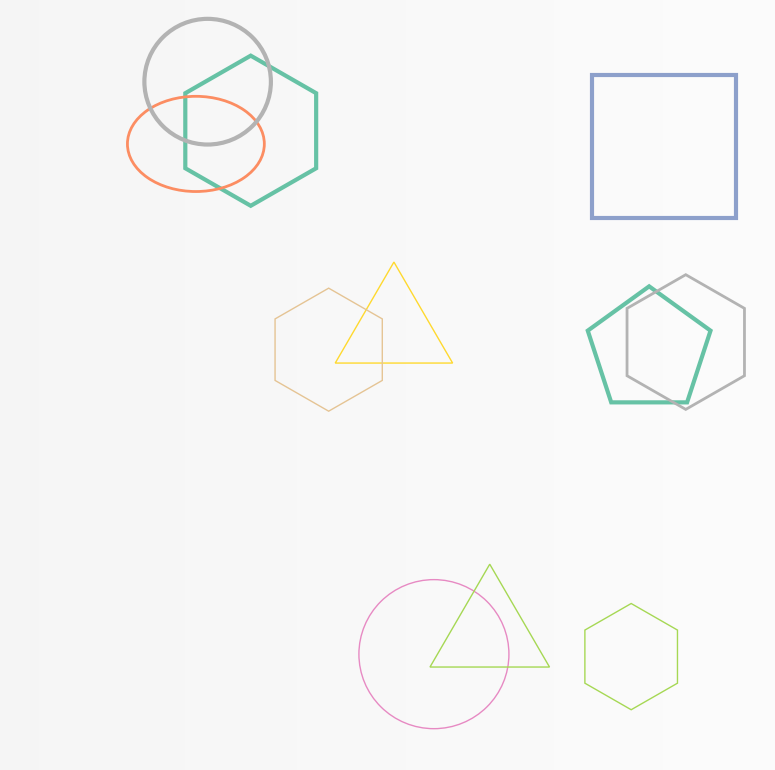[{"shape": "pentagon", "thickness": 1.5, "radius": 0.42, "center": [0.838, 0.545]}, {"shape": "hexagon", "thickness": 1.5, "radius": 0.49, "center": [0.324, 0.83]}, {"shape": "oval", "thickness": 1, "radius": 0.44, "center": [0.253, 0.813]}, {"shape": "square", "thickness": 1.5, "radius": 0.46, "center": [0.857, 0.81]}, {"shape": "circle", "thickness": 0.5, "radius": 0.48, "center": [0.56, 0.15]}, {"shape": "triangle", "thickness": 0.5, "radius": 0.45, "center": [0.632, 0.178]}, {"shape": "hexagon", "thickness": 0.5, "radius": 0.34, "center": [0.814, 0.147]}, {"shape": "triangle", "thickness": 0.5, "radius": 0.44, "center": [0.508, 0.572]}, {"shape": "hexagon", "thickness": 0.5, "radius": 0.4, "center": [0.424, 0.546]}, {"shape": "hexagon", "thickness": 1, "radius": 0.44, "center": [0.885, 0.556]}, {"shape": "circle", "thickness": 1.5, "radius": 0.41, "center": [0.268, 0.894]}]